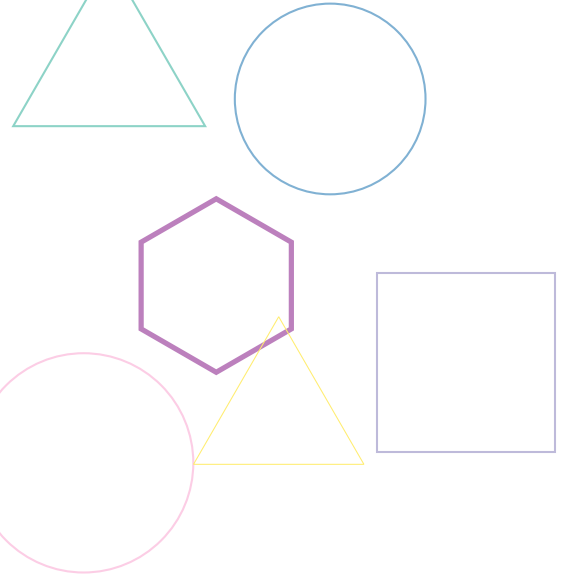[{"shape": "triangle", "thickness": 1, "radius": 0.96, "center": [0.189, 0.877]}, {"shape": "square", "thickness": 1, "radius": 0.77, "center": [0.807, 0.371]}, {"shape": "circle", "thickness": 1, "radius": 0.83, "center": [0.572, 0.828]}, {"shape": "circle", "thickness": 1, "radius": 0.95, "center": [0.145, 0.198]}, {"shape": "hexagon", "thickness": 2.5, "radius": 0.75, "center": [0.374, 0.505]}, {"shape": "triangle", "thickness": 0.5, "radius": 0.85, "center": [0.483, 0.28]}]